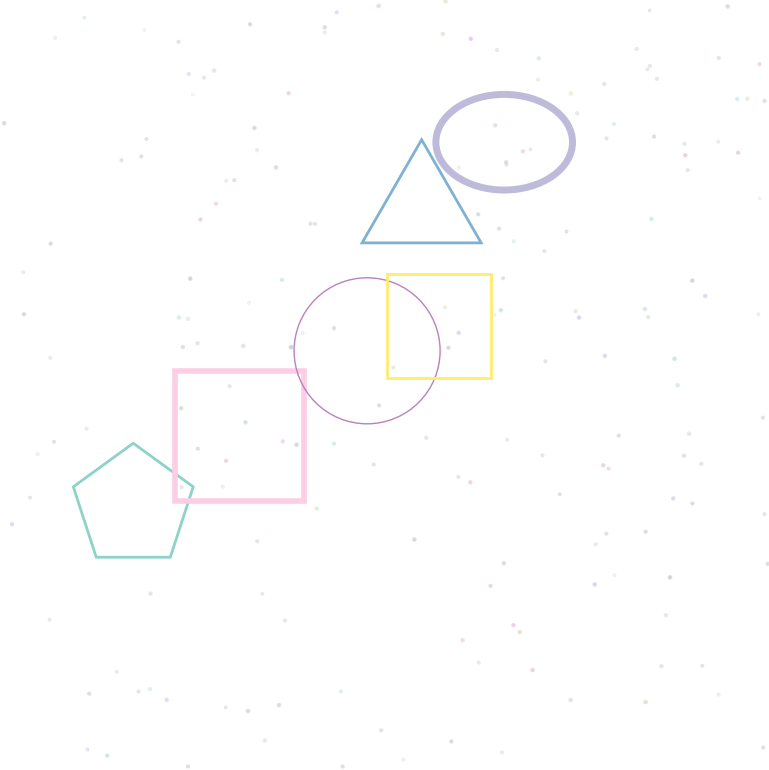[{"shape": "pentagon", "thickness": 1, "radius": 0.41, "center": [0.173, 0.343]}, {"shape": "oval", "thickness": 2.5, "radius": 0.44, "center": [0.655, 0.815]}, {"shape": "triangle", "thickness": 1, "radius": 0.45, "center": [0.548, 0.729]}, {"shape": "square", "thickness": 2, "radius": 0.42, "center": [0.311, 0.434]}, {"shape": "circle", "thickness": 0.5, "radius": 0.47, "center": [0.477, 0.544]}, {"shape": "square", "thickness": 1, "radius": 0.34, "center": [0.57, 0.576]}]